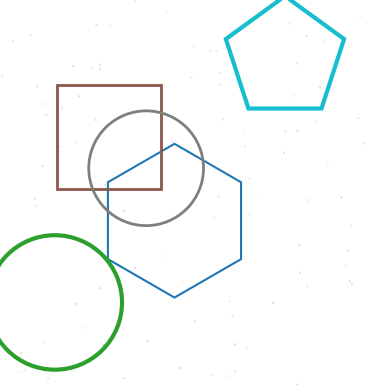[{"shape": "hexagon", "thickness": 1.5, "radius": 1.0, "center": [0.453, 0.427]}, {"shape": "circle", "thickness": 3, "radius": 0.87, "center": [0.142, 0.214]}, {"shape": "square", "thickness": 2, "radius": 0.67, "center": [0.282, 0.643]}, {"shape": "circle", "thickness": 2, "radius": 0.75, "center": [0.38, 0.563]}, {"shape": "pentagon", "thickness": 3, "radius": 0.81, "center": [0.74, 0.849]}]